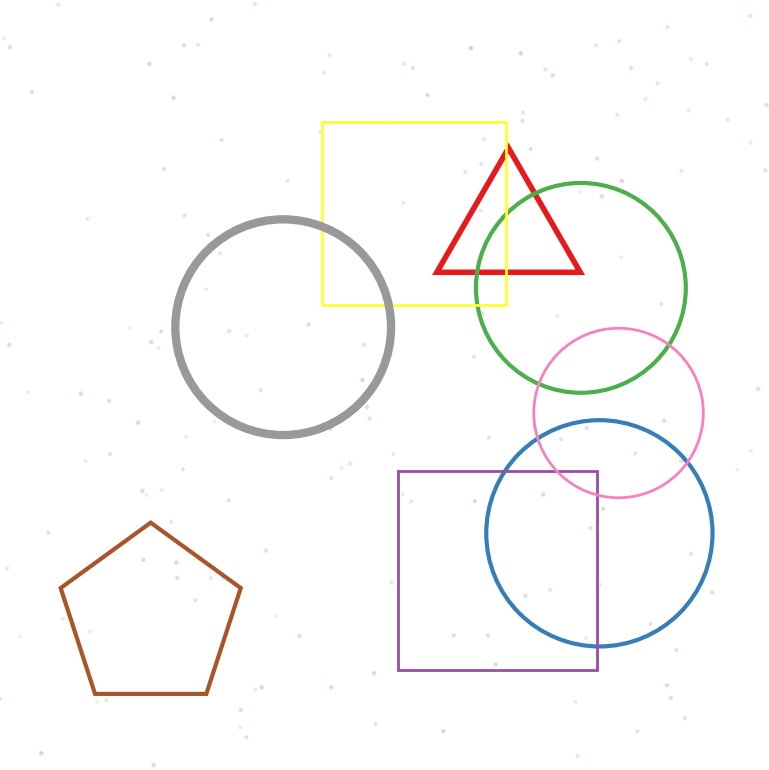[{"shape": "triangle", "thickness": 2, "radius": 0.54, "center": [0.66, 0.7]}, {"shape": "circle", "thickness": 1.5, "radius": 0.73, "center": [0.778, 0.307]}, {"shape": "circle", "thickness": 1.5, "radius": 0.68, "center": [0.754, 0.626]}, {"shape": "square", "thickness": 1, "radius": 0.65, "center": [0.646, 0.259]}, {"shape": "square", "thickness": 1, "radius": 0.6, "center": [0.538, 0.723]}, {"shape": "pentagon", "thickness": 1.5, "radius": 0.61, "center": [0.196, 0.198]}, {"shape": "circle", "thickness": 1, "radius": 0.55, "center": [0.803, 0.464]}, {"shape": "circle", "thickness": 3, "radius": 0.7, "center": [0.368, 0.575]}]